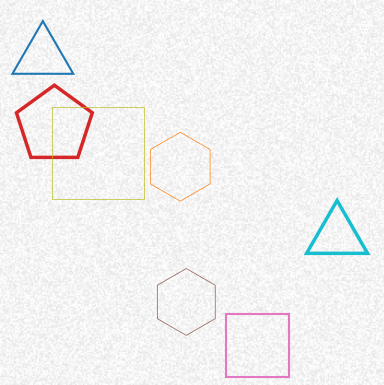[{"shape": "triangle", "thickness": 1.5, "radius": 0.46, "center": [0.111, 0.854]}, {"shape": "hexagon", "thickness": 0.5, "radius": 0.45, "center": [0.468, 0.567]}, {"shape": "pentagon", "thickness": 2.5, "radius": 0.52, "center": [0.141, 0.675]}, {"shape": "hexagon", "thickness": 0.5, "radius": 0.43, "center": [0.484, 0.216]}, {"shape": "square", "thickness": 1.5, "radius": 0.41, "center": [0.669, 0.102]}, {"shape": "square", "thickness": 0.5, "radius": 0.6, "center": [0.255, 0.603]}, {"shape": "triangle", "thickness": 2.5, "radius": 0.46, "center": [0.876, 0.388]}]